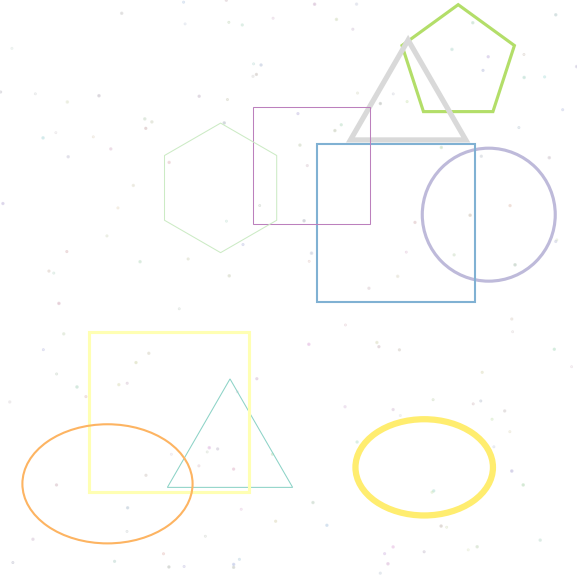[{"shape": "triangle", "thickness": 0.5, "radius": 0.63, "center": [0.398, 0.218]}, {"shape": "square", "thickness": 1.5, "radius": 0.69, "center": [0.292, 0.286]}, {"shape": "circle", "thickness": 1.5, "radius": 0.58, "center": [0.846, 0.627]}, {"shape": "square", "thickness": 1, "radius": 0.68, "center": [0.686, 0.612]}, {"shape": "oval", "thickness": 1, "radius": 0.74, "center": [0.186, 0.161]}, {"shape": "pentagon", "thickness": 1.5, "radius": 0.51, "center": [0.793, 0.889]}, {"shape": "triangle", "thickness": 2.5, "radius": 0.58, "center": [0.707, 0.814]}, {"shape": "square", "thickness": 0.5, "radius": 0.5, "center": [0.54, 0.713]}, {"shape": "hexagon", "thickness": 0.5, "radius": 0.56, "center": [0.382, 0.674]}, {"shape": "oval", "thickness": 3, "radius": 0.6, "center": [0.735, 0.19]}]